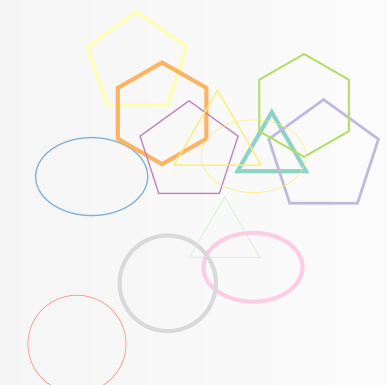[{"shape": "triangle", "thickness": 3, "radius": 0.51, "center": [0.701, 0.606]}, {"shape": "pentagon", "thickness": 2.5, "radius": 0.67, "center": [0.354, 0.836]}, {"shape": "pentagon", "thickness": 2, "radius": 0.74, "center": [0.835, 0.593]}, {"shape": "circle", "thickness": 0.5, "radius": 0.63, "center": [0.199, 0.107]}, {"shape": "oval", "thickness": 1, "radius": 0.72, "center": [0.237, 0.541]}, {"shape": "hexagon", "thickness": 3, "radius": 0.66, "center": [0.418, 0.706]}, {"shape": "hexagon", "thickness": 1.5, "radius": 0.67, "center": [0.785, 0.726]}, {"shape": "oval", "thickness": 3, "radius": 0.64, "center": [0.653, 0.306]}, {"shape": "circle", "thickness": 3, "radius": 0.62, "center": [0.433, 0.264]}, {"shape": "pentagon", "thickness": 1, "radius": 0.67, "center": [0.488, 0.605]}, {"shape": "triangle", "thickness": 0.5, "radius": 0.52, "center": [0.58, 0.384]}, {"shape": "triangle", "thickness": 1, "radius": 0.65, "center": [0.561, 0.636]}, {"shape": "oval", "thickness": 0.5, "radius": 0.68, "center": [0.654, 0.594]}]